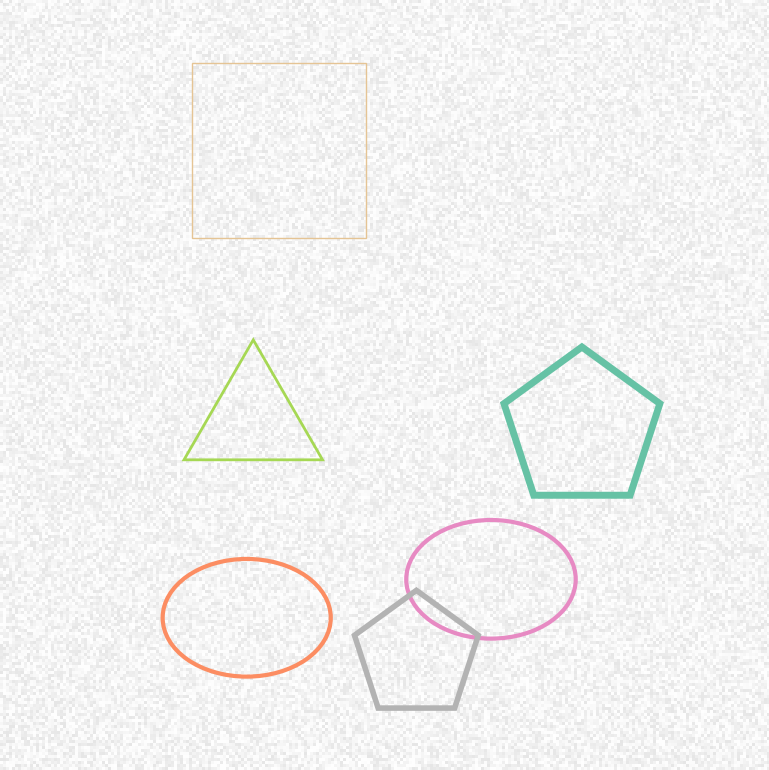[{"shape": "pentagon", "thickness": 2.5, "radius": 0.53, "center": [0.756, 0.443]}, {"shape": "oval", "thickness": 1.5, "radius": 0.55, "center": [0.32, 0.198]}, {"shape": "oval", "thickness": 1.5, "radius": 0.55, "center": [0.638, 0.248]}, {"shape": "triangle", "thickness": 1, "radius": 0.52, "center": [0.329, 0.455]}, {"shape": "square", "thickness": 0.5, "radius": 0.57, "center": [0.362, 0.805]}, {"shape": "pentagon", "thickness": 2, "radius": 0.42, "center": [0.541, 0.149]}]